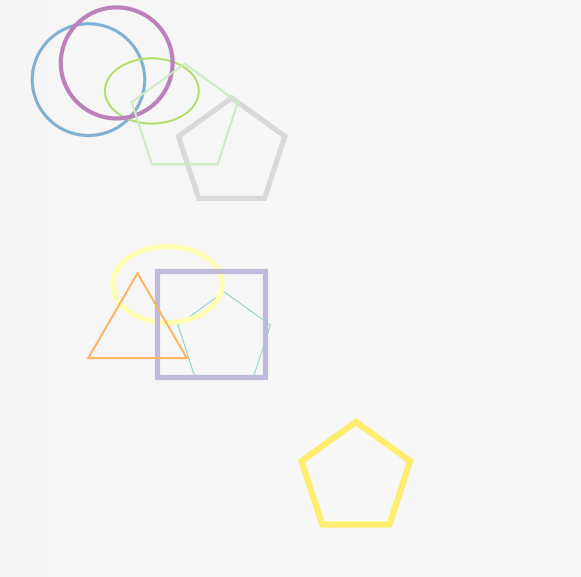[{"shape": "pentagon", "thickness": 0.5, "radius": 0.42, "center": [0.386, 0.41]}, {"shape": "oval", "thickness": 2.5, "radius": 0.47, "center": [0.288, 0.507]}, {"shape": "square", "thickness": 2.5, "radius": 0.46, "center": [0.363, 0.438]}, {"shape": "circle", "thickness": 1.5, "radius": 0.48, "center": [0.152, 0.861]}, {"shape": "triangle", "thickness": 1, "radius": 0.49, "center": [0.237, 0.428]}, {"shape": "oval", "thickness": 1, "radius": 0.4, "center": [0.261, 0.842]}, {"shape": "pentagon", "thickness": 2.5, "radius": 0.48, "center": [0.399, 0.733]}, {"shape": "circle", "thickness": 2, "radius": 0.48, "center": [0.201, 0.89]}, {"shape": "pentagon", "thickness": 1, "radius": 0.48, "center": [0.318, 0.792]}, {"shape": "pentagon", "thickness": 3, "radius": 0.49, "center": [0.612, 0.17]}]